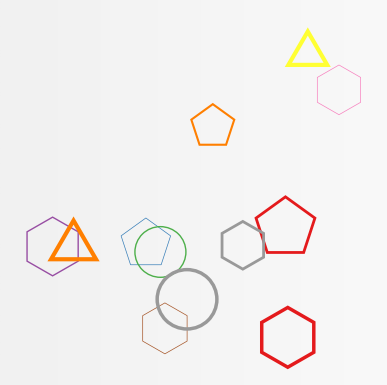[{"shape": "hexagon", "thickness": 2.5, "radius": 0.39, "center": [0.743, 0.124]}, {"shape": "pentagon", "thickness": 2, "radius": 0.4, "center": [0.737, 0.409]}, {"shape": "pentagon", "thickness": 0.5, "radius": 0.34, "center": [0.376, 0.367]}, {"shape": "circle", "thickness": 1, "radius": 0.33, "center": [0.414, 0.346]}, {"shape": "hexagon", "thickness": 1, "radius": 0.38, "center": [0.136, 0.36]}, {"shape": "pentagon", "thickness": 1.5, "radius": 0.29, "center": [0.549, 0.671]}, {"shape": "triangle", "thickness": 3, "radius": 0.34, "center": [0.19, 0.36]}, {"shape": "triangle", "thickness": 3, "radius": 0.29, "center": [0.794, 0.86]}, {"shape": "hexagon", "thickness": 0.5, "radius": 0.33, "center": [0.426, 0.147]}, {"shape": "hexagon", "thickness": 0.5, "radius": 0.32, "center": [0.875, 0.767]}, {"shape": "circle", "thickness": 2.5, "radius": 0.39, "center": [0.483, 0.223]}, {"shape": "hexagon", "thickness": 2, "radius": 0.31, "center": [0.627, 0.363]}]